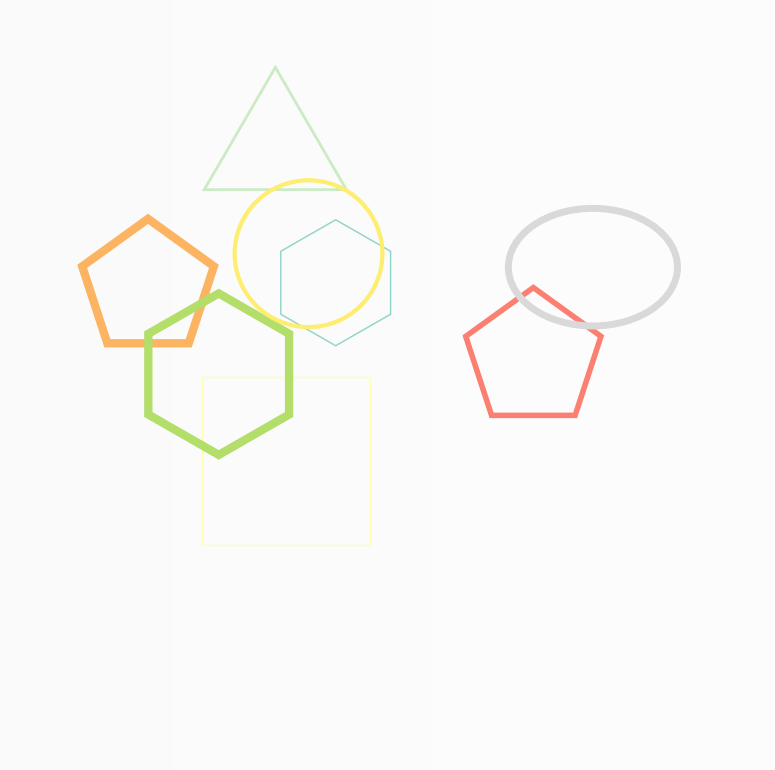[{"shape": "hexagon", "thickness": 0.5, "radius": 0.41, "center": [0.433, 0.633]}, {"shape": "square", "thickness": 0.5, "radius": 0.54, "center": [0.369, 0.401]}, {"shape": "pentagon", "thickness": 2, "radius": 0.46, "center": [0.688, 0.535]}, {"shape": "pentagon", "thickness": 3, "radius": 0.45, "center": [0.191, 0.626]}, {"shape": "hexagon", "thickness": 3, "radius": 0.52, "center": [0.282, 0.514]}, {"shape": "oval", "thickness": 2.5, "radius": 0.55, "center": [0.765, 0.653]}, {"shape": "triangle", "thickness": 1, "radius": 0.53, "center": [0.355, 0.807]}, {"shape": "circle", "thickness": 1.5, "radius": 0.48, "center": [0.398, 0.671]}]